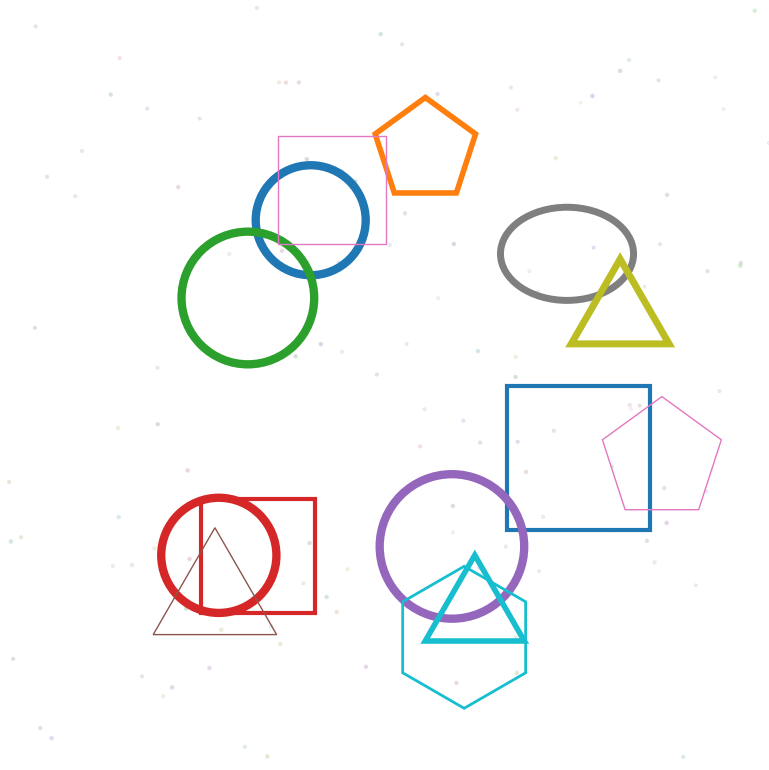[{"shape": "square", "thickness": 1.5, "radius": 0.47, "center": [0.751, 0.405]}, {"shape": "circle", "thickness": 3, "radius": 0.36, "center": [0.404, 0.714]}, {"shape": "pentagon", "thickness": 2, "radius": 0.34, "center": [0.552, 0.805]}, {"shape": "circle", "thickness": 3, "radius": 0.43, "center": [0.322, 0.613]}, {"shape": "square", "thickness": 1.5, "radius": 0.37, "center": [0.336, 0.278]}, {"shape": "circle", "thickness": 3, "radius": 0.37, "center": [0.284, 0.279]}, {"shape": "circle", "thickness": 3, "radius": 0.47, "center": [0.587, 0.29]}, {"shape": "triangle", "thickness": 0.5, "radius": 0.46, "center": [0.279, 0.222]}, {"shape": "pentagon", "thickness": 0.5, "radius": 0.41, "center": [0.86, 0.404]}, {"shape": "square", "thickness": 0.5, "radius": 0.35, "center": [0.432, 0.753]}, {"shape": "oval", "thickness": 2.5, "radius": 0.43, "center": [0.736, 0.67]}, {"shape": "triangle", "thickness": 2.5, "radius": 0.37, "center": [0.805, 0.59]}, {"shape": "hexagon", "thickness": 1, "radius": 0.46, "center": [0.603, 0.172]}, {"shape": "triangle", "thickness": 2, "radius": 0.37, "center": [0.617, 0.205]}]